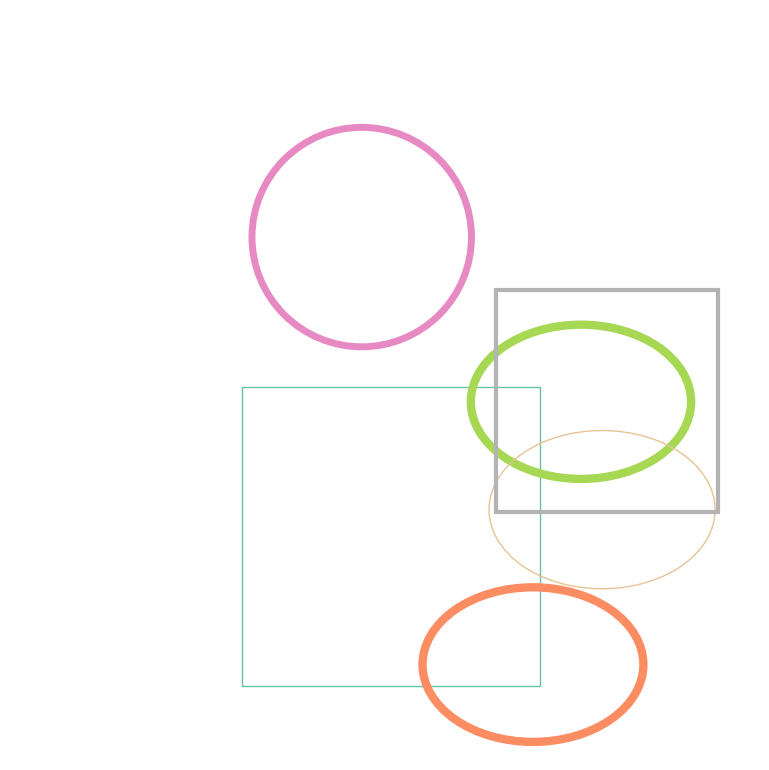[{"shape": "square", "thickness": 0.5, "radius": 0.97, "center": [0.508, 0.304]}, {"shape": "oval", "thickness": 3, "radius": 0.72, "center": [0.692, 0.137]}, {"shape": "circle", "thickness": 2.5, "radius": 0.71, "center": [0.47, 0.692]}, {"shape": "oval", "thickness": 3, "radius": 0.72, "center": [0.754, 0.478]}, {"shape": "oval", "thickness": 0.5, "radius": 0.73, "center": [0.782, 0.338]}, {"shape": "square", "thickness": 1.5, "radius": 0.72, "center": [0.788, 0.479]}]